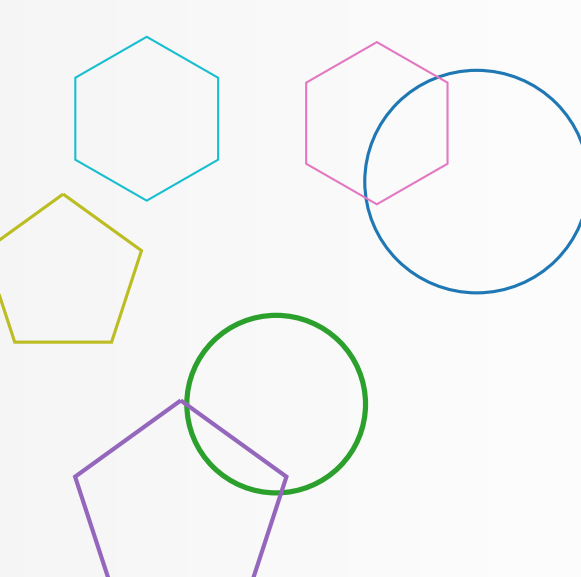[{"shape": "circle", "thickness": 1.5, "radius": 0.96, "center": [0.82, 0.685]}, {"shape": "circle", "thickness": 2.5, "radius": 0.77, "center": [0.475, 0.299]}, {"shape": "pentagon", "thickness": 2, "radius": 0.96, "center": [0.311, 0.115]}, {"shape": "hexagon", "thickness": 1, "radius": 0.7, "center": [0.648, 0.786]}, {"shape": "pentagon", "thickness": 1.5, "radius": 0.71, "center": [0.109, 0.521]}, {"shape": "hexagon", "thickness": 1, "radius": 0.71, "center": [0.252, 0.794]}]